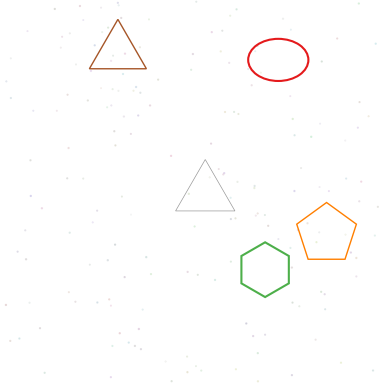[{"shape": "oval", "thickness": 1.5, "radius": 0.39, "center": [0.723, 0.844]}, {"shape": "hexagon", "thickness": 1.5, "radius": 0.36, "center": [0.689, 0.3]}, {"shape": "pentagon", "thickness": 1, "radius": 0.41, "center": [0.848, 0.393]}, {"shape": "triangle", "thickness": 1, "radius": 0.43, "center": [0.306, 0.864]}, {"shape": "triangle", "thickness": 0.5, "radius": 0.45, "center": [0.533, 0.497]}]